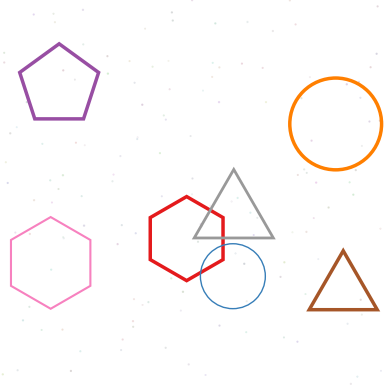[{"shape": "hexagon", "thickness": 2.5, "radius": 0.55, "center": [0.485, 0.38]}, {"shape": "circle", "thickness": 1, "radius": 0.42, "center": [0.605, 0.283]}, {"shape": "pentagon", "thickness": 2.5, "radius": 0.54, "center": [0.154, 0.778]}, {"shape": "circle", "thickness": 2.5, "radius": 0.6, "center": [0.872, 0.678]}, {"shape": "triangle", "thickness": 2.5, "radius": 0.51, "center": [0.892, 0.247]}, {"shape": "hexagon", "thickness": 1.5, "radius": 0.6, "center": [0.132, 0.317]}, {"shape": "triangle", "thickness": 2, "radius": 0.59, "center": [0.607, 0.441]}]